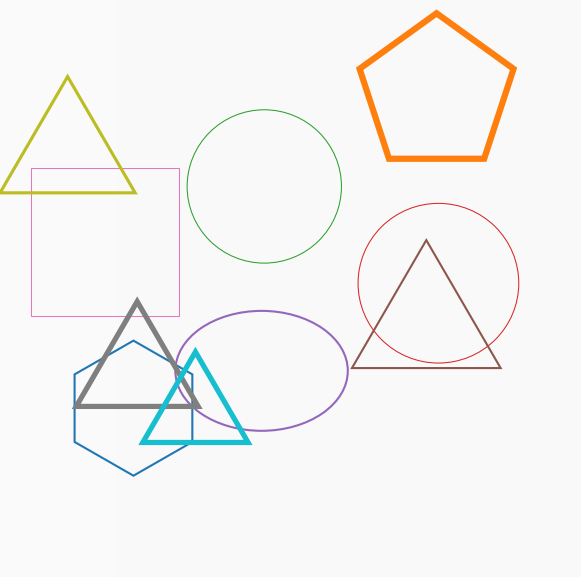[{"shape": "hexagon", "thickness": 1, "radius": 0.58, "center": [0.23, 0.292]}, {"shape": "pentagon", "thickness": 3, "radius": 0.7, "center": [0.751, 0.837]}, {"shape": "circle", "thickness": 0.5, "radius": 0.66, "center": [0.455, 0.676]}, {"shape": "circle", "thickness": 0.5, "radius": 0.69, "center": [0.754, 0.509]}, {"shape": "oval", "thickness": 1, "radius": 0.74, "center": [0.45, 0.357]}, {"shape": "triangle", "thickness": 1, "radius": 0.74, "center": [0.733, 0.436]}, {"shape": "square", "thickness": 0.5, "radius": 0.64, "center": [0.18, 0.58]}, {"shape": "triangle", "thickness": 2.5, "radius": 0.61, "center": [0.236, 0.356]}, {"shape": "triangle", "thickness": 1.5, "radius": 0.67, "center": [0.116, 0.732]}, {"shape": "triangle", "thickness": 2.5, "radius": 0.52, "center": [0.336, 0.285]}]